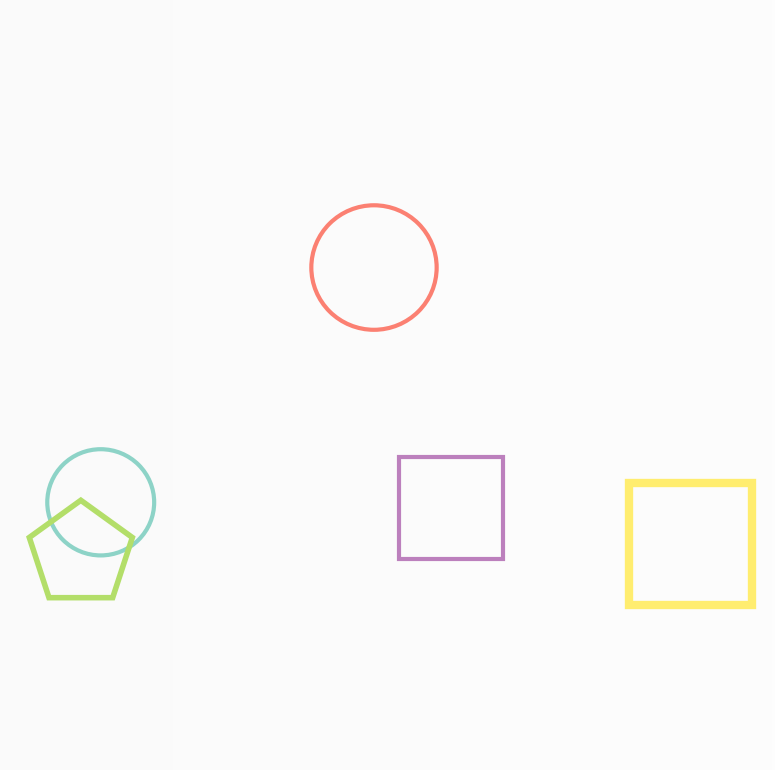[{"shape": "circle", "thickness": 1.5, "radius": 0.34, "center": [0.13, 0.348]}, {"shape": "circle", "thickness": 1.5, "radius": 0.4, "center": [0.483, 0.653]}, {"shape": "pentagon", "thickness": 2, "radius": 0.35, "center": [0.104, 0.28]}, {"shape": "square", "thickness": 1.5, "radius": 0.33, "center": [0.582, 0.34]}, {"shape": "square", "thickness": 3, "radius": 0.4, "center": [0.891, 0.293]}]